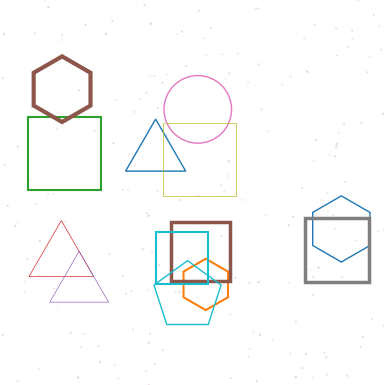[{"shape": "hexagon", "thickness": 1, "radius": 0.43, "center": [0.887, 0.405]}, {"shape": "triangle", "thickness": 1, "radius": 0.45, "center": [0.404, 0.601]}, {"shape": "hexagon", "thickness": 1.5, "radius": 0.33, "center": [0.534, 0.261]}, {"shape": "square", "thickness": 1.5, "radius": 0.47, "center": [0.167, 0.602]}, {"shape": "triangle", "thickness": 0.5, "radius": 0.49, "center": [0.159, 0.33]}, {"shape": "triangle", "thickness": 0.5, "radius": 0.44, "center": [0.206, 0.259]}, {"shape": "hexagon", "thickness": 3, "radius": 0.43, "center": [0.161, 0.768]}, {"shape": "square", "thickness": 2.5, "radius": 0.39, "center": [0.52, 0.347]}, {"shape": "circle", "thickness": 1, "radius": 0.44, "center": [0.514, 0.716]}, {"shape": "square", "thickness": 2.5, "radius": 0.42, "center": [0.875, 0.351]}, {"shape": "square", "thickness": 0.5, "radius": 0.47, "center": [0.518, 0.585]}, {"shape": "square", "thickness": 1.5, "radius": 0.33, "center": [0.473, 0.33]}, {"shape": "pentagon", "thickness": 1, "radius": 0.46, "center": [0.487, 0.231]}]